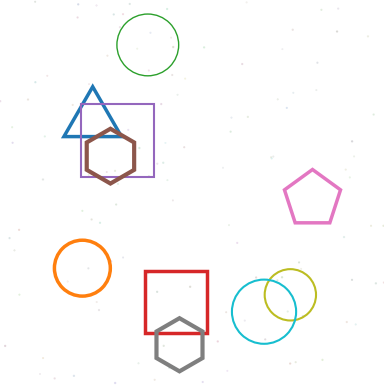[{"shape": "triangle", "thickness": 2.5, "radius": 0.43, "center": [0.241, 0.688]}, {"shape": "circle", "thickness": 2.5, "radius": 0.36, "center": [0.214, 0.303]}, {"shape": "circle", "thickness": 1, "radius": 0.4, "center": [0.384, 0.883]}, {"shape": "square", "thickness": 2.5, "radius": 0.4, "center": [0.456, 0.215]}, {"shape": "square", "thickness": 1.5, "radius": 0.47, "center": [0.306, 0.635]}, {"shape": "hexagon", "thickness": 3, "radius": 0.36, "center": [0.287, 0.594]}, {"shape": "pentagon", "thickness": 2.5, "radius": 0.38, "center": [0.812, 0.483]}, {"shape": "hexagon", "thickness": 3, "radius": 0.35, "center": [0.466, 0.105]}, {"shape": "circle", "thickness": 1.5, "radius": 0.33, "center": [0.754, 0.234]}, {"shape": "circle", "thickness": 1.5, "radius": 0.42, "center": [0.686, 0.19]}]